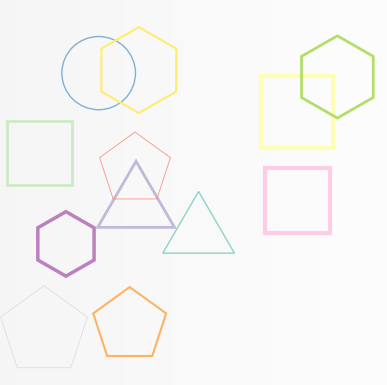[{"shape": "triangle", "thickness": 1, "radius": 0.53, "center": [0.513, 0.396]}, {"shape": "square", "thickness": 3, "radius": 0.47, "center": [0.767, 0.71]}, {"shape": "triangle", "thickness": 2, "radius": 0.57, "center": [0.351, 0.467]}, {"shape": "pentagon", "thickness": 0.5, "radius": 0.48, "center": [0.348, 0.561]}, {"shape": "circle", "thickness": 1, "radius": 0.48, "center": [0.255, 0.81]}, {"shape": "pentagon", "thickness": 1.5, "radius": 0.49, "center": [0.335, 0.155]}, {"shape": "hexagon", "thickness": 2, "radius": 0.53, "center": [0.871, 0.8]}, {"shape": "square", "thickness": 3, "radius": 0.42, "center": [0.768, 0.48]}, {"shape": "pentagon", "thickness": 0.5, "radius": 0.59, "center": [0.114, 0.14]}, {"shape": "hexagon", "thickness": 2.5, "radius": 0.42, "center": [0.17, 0.367]}, {"shape": "square", "thickness": 2, "radius": 0.42, "center": [0.102, 0.602]}, {"shape": "hexagon", "thickness": 1.5, "radius": 0.56, "center": [0.358, 0.818]}]